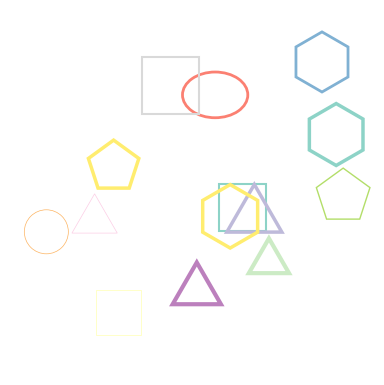[{"shape": "square", "thickness": 1.5, "radius": 0.3, "center": [0.63, 0.461]}, {"shape": "hexagon", "thickness": 2.5, "radius": 0.4, "center": [0.873, 0.651]}, {"shape": "square", "thickness": 0.5, "radius": 0.3, "center": [0.308, 0.188]}, {"shape": "triangle", "thickness": 2.5, "radius": 0.41, "center": [0.661, 0.438]}, {"shape": "oval", "thickness": 2, "radius": 0.42, "center": [0.559, 0.754]}, {"shape": "hexagon", "thickness": 2, "radius": 0.39, "center": [0.836, 0.839]}, {"shape": "circle", "thickness": 0.5, "radius": 0.29, "center": [0.12, 0.398]}, {"shape": "pentagon", "thickness": 1, "radius": 0.37, "center": [0.891, 0.49]}, {"shape": "triangle", "thickness": 0.5, "radius": 0.34, "center": [0.246, 0.429]}, {"shape": "square", "thickness": 1.5, "radius": 0.37, "center": [0.444, 0.778]}, {"shape": "triangle", "thickness": 3, "radius": 0.36, "center": [0.511, 0.246]}, {"shape": "triangle", "thickness": 3, "radius": 0.3, "center": [0.699, 0.321]}, {"shape": "hexagon", "thickness": 2.5, "radius": 0.41, "center": [0.598, 0.438]}, {"shape": "pentagon", "thickness": 2.5, "radius": 0.34, "center": [0.295, 0.567]}]